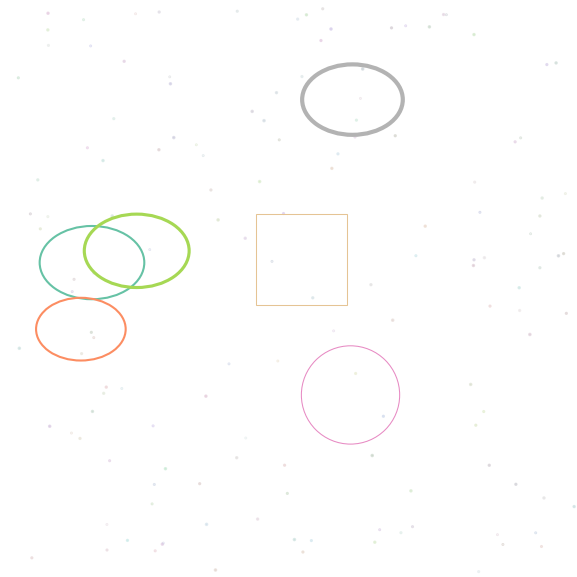[{"shape": "oval", "thickness": 1, "radius": 0.45, "center": [0.159, 0.544]}, {"shape": "oval", "thickness": 1, "radius": 0.39, "center": [0.14, 0.429]}, {"shape": "circle", "thickness": 0.5, "radius": 0.43, "center": [0.607, 0.315]}, {"shape": "oval", "thickness": 1.5, "radius": 0.45, "center": [0.237, 0.565]}, {"shape": "square", "thickness": 0.5, "radius": 0.39, "center": [0.523, 0.55]}, {"shape": "oval", "thickness": 2, "radius": 0.44, "center": [0.61, 0.827]}]